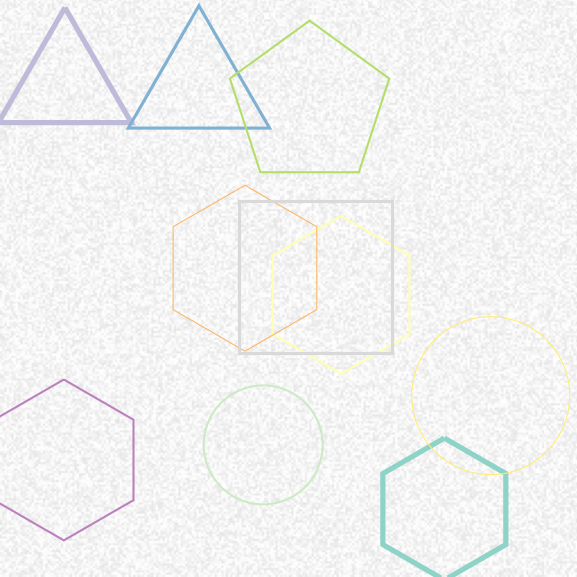[{"shape": "hexagon", "thickness": 2.5, "radius": 0.61, "center": [0.769, 0.118]}, {"shape": "hexagon", "thickness": 1, "radius": 0.68, "center": [0.591, 0.489]}, {"shape": "triangle", "thickness": 2.5, "radius": 0.66, "center": [0.112, 0.853]}, {"shape": "triangle", "thickness": 1.5, "radius": 0.71, "center": [0.344, 0.848]}, {"shape": "hexagon", "thickness": 0.5, "radius": 0.72, "center": [0.424, 0.535]}, {"shape": "pentagon", "thickness": 1, "radius": 0.73, "center": [0.536, 0.818]}, {"shape": "square", "thickness": 1.5, "radius": 0.66, "center": [0.546, 0.519]}, {"shape": "hexagon", "thickness": 1, "radius": 0.7, "center": [0.111, 0.203]}, {"shape": "circle", "thickness": 1, "radius": 0.52, "center": [0.456, 0.229]}, {"shape": "circle", "thickness": 0.5, "radius": 0.68, "center": [0.85, 0.314]}]